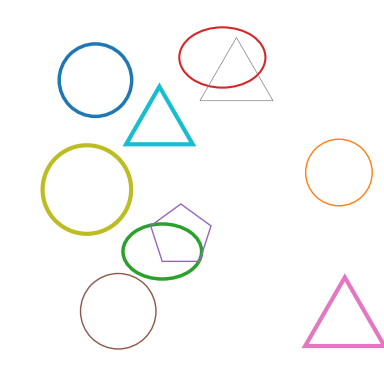[{"shape": "circle", "thickness": 2.5, "radius": 0.47, "center": [0.248, 0.792]}, {"shape": "circle", "thickness": 1, "radius": 0.43, "center": [0.88, 0.552]}, {"shape": "oval", "thickness": 2.5, "radius": 0.51, "center": [0.422, 0.347]}, {"shape": "oval", "thickness": 1.5, "radius": 0.56, "center": [0.578, 0.851]}, {"shape": "pentagon", "thickness": 1, "radius": 0.41, "center": [0.47, 0.388]}, {"shape": "circle", "thickness": 1, "radius": 0.49, "center": [0.307, 0.192]}, {"shape": "triangle", "thickness": 3, "radius": 0.59, "center": [0.896, 0.161]}, {"shape": "triangle", "thickness": 0.5, "radius": 0.55, "center": [0.614, 0.793]}, {"shape": "circle", "thickness": 3, "radius": 0.58, "center": [0.226, 0.508]}, {"shape": "triangle", "thickness": 3, "radius": 0.5, "center": [0.414, 0.675]}]